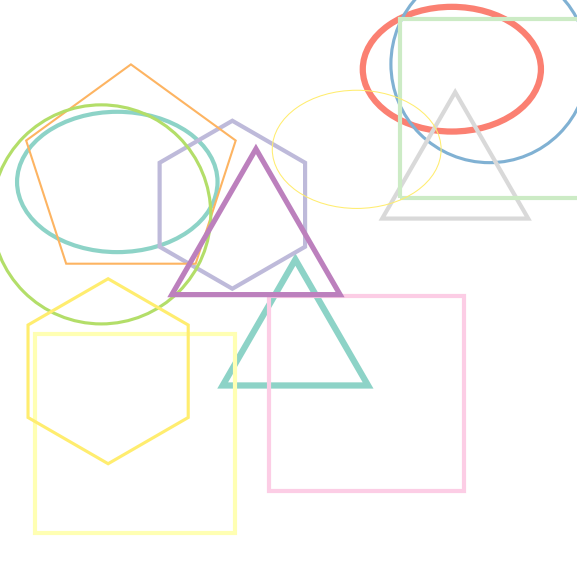[{"shape": "oval", "thickness": 2, "radius": 0.87, "center": [0.203, 0.684]}, {"shape": "triangle", "thickness": 3, "radius": 0.73, "center": [0.511, 0.404]}, {"shape": "square", "thickness": 2, "radius": 0.86, "center": [0.234, 0.249]}, {"shape": "hexagon", "thickness": 2, "radius": 0.73, "center": [0.402, 0.645]}, {"shape": "oval", "thickness": 3, "radius": 0.77, "center": [0.782, 0.879]}, {"shape": "circle", "thickness": 1.5, "radius": 0.85, "center": [0.848, 0.888]}, {"shape": "pentagon", "thickness": 1, "radius": 0.95, "center": [0.227, 0.697]}, {"shape": "circle", "thickness": 1.5, "radius": 0.95, "center": [0.175, 0.628]}, {"shape": "square", "thickness": 2, "radius": 0.85, "center": [0.635, 0.317]}, {"shape": "triangle", "thickness": 2, "radius": 0.73, "center": [0.788, 0.694]}, {"shape": "triangle", "thickness": 2.5, "radius": 0.84, "center": [0.443, 0.573]}, {"shape": "square", "thickness": 2, "radius": 0.78, "center": [0.848, 0.811]}, {"shape": "oval", "thickness": 0.5, "radius": 0.73, "center": [0.618, 0.741]}, {"shape": "hexagon", "thickness": 1.5, "radius": 0.8, "center": [0.187, 0.356]}]